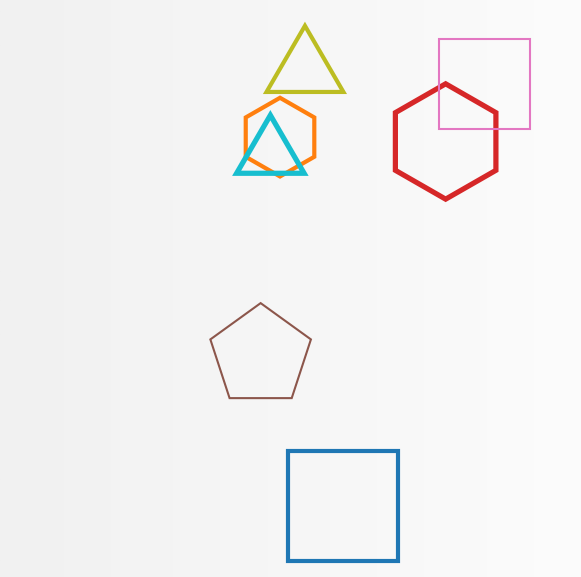[{"shape": "square", "thickness": 2, "radius": 0.47, "center": [0.59, 0.123]}, {"shape": "hexagon", "thickness": 2, "radius": 0.34, "center": [0.482, 0.762]}, {"shape": "hexagon", "thickness": 2.5, "radius": 0.5, "center": [0.767, 0.754]}, {"shape": "pentagon", "thickness": 1, "radius": 0.45, "center": [0.448, 0.383]}, {"shape": "square", "thickness": 1, "radius": 0.39, "center": [0.833, 0.853]}, {"shape": "triangle", "thickness": 2, "radius": 0.38, "center": [0.525, 0.878]}, {"shape": "triangle", "thickness": 2.5, "radius": 0.34, "center": [0.465, 0.733]}]